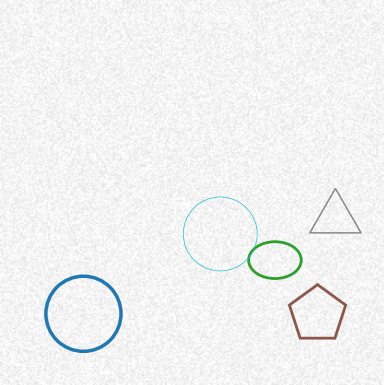[{"shape": "circle", "thickness": 2.5, "radius": 0.49, "center": [0.217, 0.185]}, {"shape": "oval", "thickness": 2, "radius": 0.34, "center": [0.714, 0.324]}, {"shape": "pentagon", "thickness": 2, "radius": 0.38, "center": [0.825, 0.184]}, {"shape": "triangle", "thickness": 1, "radius": 0.38, "center": [0.871, 0.434]}, {"shape": "circle", "thickness": 0.5, "radius": 0.48, "center": [0.572, 0.392]}]